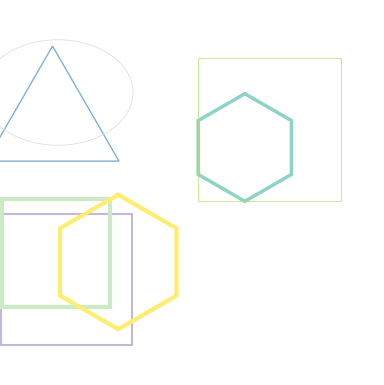[{"shape": "hexagon", "thickness": 2.5, "radius": 0.7, "center": [0.636, 0.617]}, {"shape": "square", "thickness": 1.5, "radius": 0.85, "center": [0.174, 0.273]}, {"shape": "triangle", "thickness": 1, "radius": 1.0, "center": [0.136, 0.681]}, {"shape": "square", "thickness": 0.5, "radius": 0.93, "center": [0.701, 0.663]}, {"shape": "oval", "thickness": 0.5, "radius": 0.98, "center": [0.15, 0.76]}, {"shape": "square", "thickness": 3, "radius": 0.7, "center": [0.145, 0.342]}, {"shape": "hexagon", "thickness": 3, "radius": 0.87, "center": [0.307, 0.319]}]